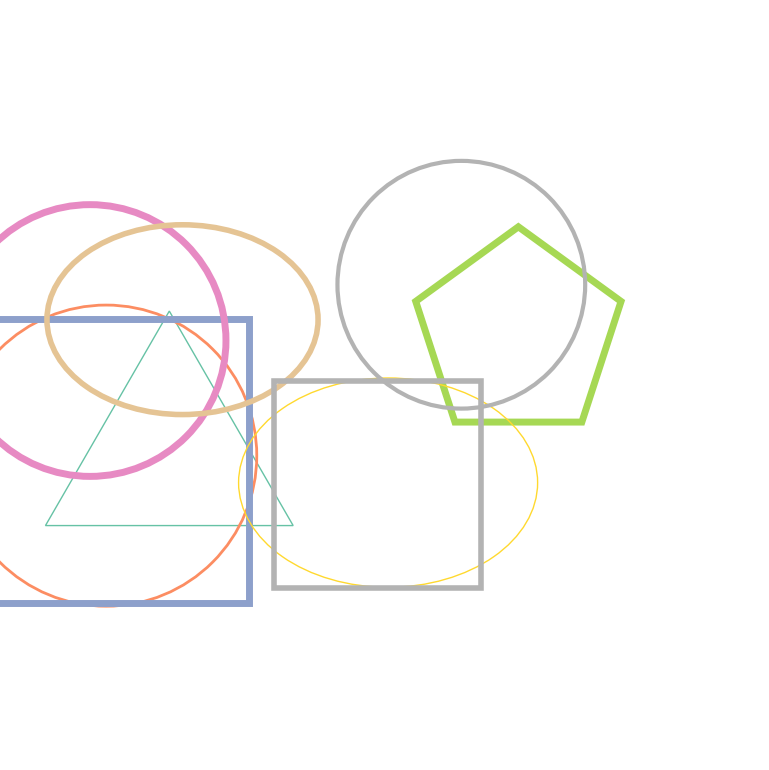[{"shape": "triangle", "thickness": 0.5, "radius": 0.93, "center": [0.22, 0.41]}, {"shape": "circle", "thickness": 1, "radius": 0.98, "center": [0.138, 0.408]}, {"shape": "square", "thickness": 2.5, "radius": 0.92, "center": [0.139, 0.401]}, {"shape": "circle", "thickness": 2.5, "radius": 0.88, "center": [0.117, 0.558]}, {"shape": "pentagon", "thickness": 2.5, "radius": 0.7, "center": [0.673, 0.565]}, {"shape": "oval", "thickness": 0.5, "radius": 0.97, "center": [0.504, 0.373]}, {"shape": "oval", "thickness": 2, "radius": 0.88, "center": [0.237, 0.585]}, {"shape": "square", "thickness": 2, "radius": 0.67, "center": [0.491, 0.37]}, {"shape": "circle", "thickness": 1.5, "radius": 0.8, "center": [0.599, 0.63]}]